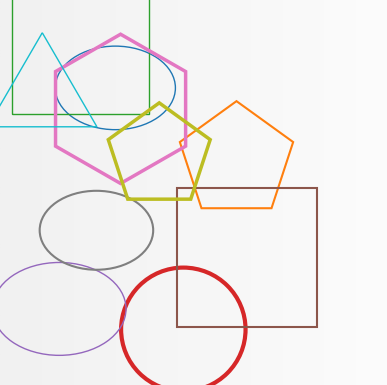[{"shape": "oval", "thickness": 1, "radius": 0.78, "center": [0.298, 0.772]}, {"shape": "pentagon", "thickness": 1.5, "radius": 0.77, "center": [0.61, 0.584]}, {"shape": "square", "thickness": 1, "radius": 0.88, "center": [0.208, 0.881]}, {"shape": "circle", "thickness": 3, "radius": 0.8, "center": [0.473, 0.144]}, {"shape": "oval", "thickness": 1, "radius": 0.86, "center": [0.153, 0.198]}, {"shape": "square", "thickness": 1.5, "radius": 0.9, "center": [0.638, 0.331]}, {"shape": "hexagon", "thickness": 2.5, "radius": 0.97, "center": [0.311, 0.717]}, {"shape": "oval", "thickness": 1.5, "radius": 0.73, "center": [0.249, 0.402]}, {"shape": "pentagon", "thickness": 2.5, "radius": 0.69, "center": [0.411, 0.595]}, {"shape": "triangle", "thickness": 1, "radius": 0.81, "center": [0.109, 0.752]}]